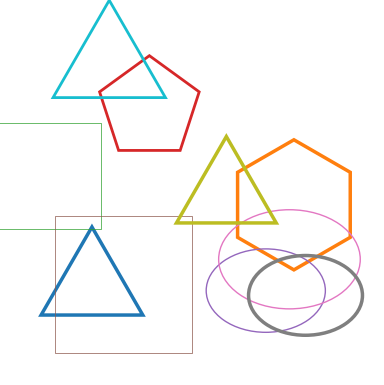[{"shape": "triangle", "thickness": 2.5, "radius": 0.76, "center": [0.239, 0.258]}, {"shape": "hexagon", "thickness": 2.5, "radius": 0.84, "center": [0.763, 0.468]}, {"shape": "square", "thickness": 0.5, "radius": 0.69, "center": [0.125, 0.543]}, {"shape": "pentagon", "thickness": 2, "radius": 0.68, "center": [0.388, 0.719]}, {"shape": "oval", "thickness": 1, "radius": 0.77, "center": [0.69, 0.245]}, {"shape": "square", "thickness": 0.5, "radius": 0.89, "center": [0.32, 0.261]}, {"shape": "oval", "thickness": 1, "radius": 0.92, "center": [0.752, 0.326]}, {"shape": "oval", "thickness": 2.5, "radius": 0.74, "center": [0.794, 0.233]}, {"shape": "triangle", "thickness": 2.5, "radius": 0.75, "center": [0.588, 0.496]}, {"shape": "triangle", "thickness": 2, "radius": 0.84, "center": [0.284, 0.831]}]